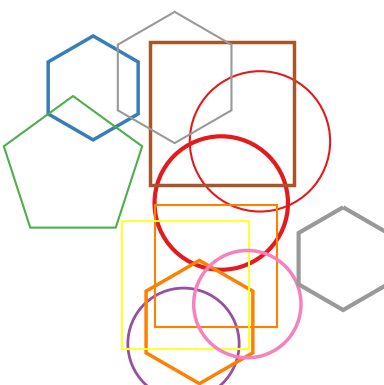[{"shape": "circle", "thickness": 1.5, "radius": 0.91, "center": [0.675, 0.633]}, {"shape": "circle", "thickness": 3, "radius": 0.87, "center": [0.575, 0.473]}, {"shape": "hexagon", "thickness": 2.5, "radius": 0.67, "center": [0.242, 0.772]}, {"shape": "pentagon", "thickness": 1.5, "radius": 0.94, "center": [0.19, 0.562]}, {"shape": "circle", "thickness": 2, "radius": 0.72, "center": [0.477, 0.107]}, {"shape": "square", "thickness": 1.5, "radius": 0.79, "center": [0.56, 0.309]}, {"shape": "hexagon", "thickness": 2.5, "radius": 0.8, "center": [0.518, 0.164]}, {"shape": "square", "thickness": 1.5, "radius": 0.83, "center": [0.482, 0.259]}, {"shape": "square", "thickness": 2.5, "radius": 0.93, "center": [0.577, 0.705]}, {"shape": "circle", "thickness": 2.5, "radius": 0.7, "center": [0.642, 0.21]}, {"shape": "hexagon", "thickness": 1.5, "radius": 0.85, "center": [0.454, 0.799]}, {"shape": "hexagon", "thickness": 3, "radius": 0.67, "center": [0.891, 0.328]}]